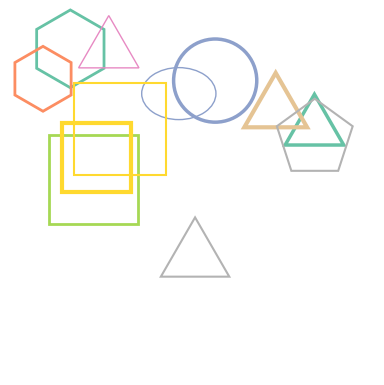[{"shape": "hexagon", "thickness": 2, "radius": 0.51, "center": [0.183, 0.873]}, {"shape": "triangle", "thickness": 2.5, "radius": 0.44, "center": [0.817, 0.667]}, {"shape": "hexagon", "thickness": 2, "radius": 0.42, "center": [0.112, 0.795]}, {"shape": "oval", "thickness": 1, "radius": 0.48, "center": [0.464, 0.757]}, {"shape": "circle", "thickness": 2.5, "radius": 0.54, "center": [0.559, 0.791]}, {"shape": "triangle", "thickness": 1, "radius": 0.45, "center": [0.283, 0.869]}, {"shape": "square", "thickness": 2, "radius": 0.58, "center": [0.243, 0.534]}, {"shape": "square", "thickness": 3, "radius": 0.45, "center": [0.25, 0.592]}, {"shape": "square", "thickness": 1.5, "radius": 0.6, "center": [0.312, 0.666]}, {"shape": "triangle", "thickness": 3, "radius": 0.47, "center": [0.716, 0.716]}, {"shape": "pentagon", "thickness": 1.5, "radius": 0.52, "center": [0.818, 0.64]}, {"shape": "triangle", "thickness": 1.5, "radius": 0.51, "center": [0.507, 0.333]}]